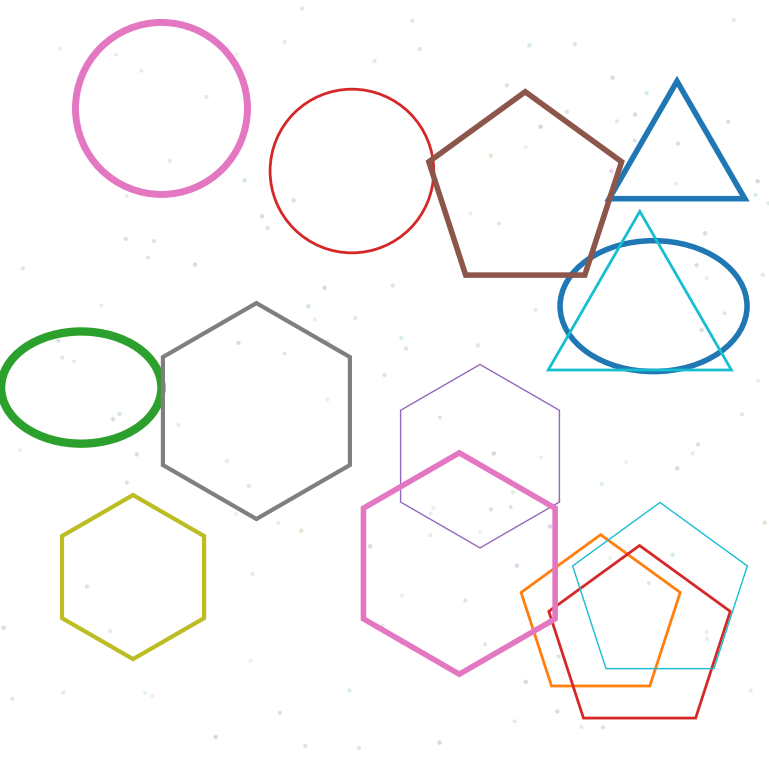[{"shape": "triangle", "thickness": 2, "radius": 0.51, "center": [0.879, 0.793]}, {"shape": "oval", "thickness": 2, "radius": 0.61, "center": [0.849, 0.602]}, {"shape": "pentagon", "thickness": 1, "radius": 0.54, "center": [0.78, 0.197]}, {"shape": "oval", "thickness": 3, "radius": 0.52, "center": [0.106, 0.497]}, {"shape": "circle", "thickness": 1, "radius": 0.53, "center": [0.457, 0.778]}, {"shape": "pentagon", "thickness": 1, "radius": 0.62, "center": [0.831, 0.168]}, {"shape": "hexagon", "thickness": 0.5, "radius": 0.6, "center": [0.623, 0.408]}, {"shape": "pentagon", "thickness": 2, "radius": 0.66, "center": [0.682, 0.749]}, {"shape": "hexagon", "thickness": 2, "radius": 0.72, "center": [0.596, 0.268]}, {"shape": "circle", "thickness": 2.5, "radius": 0.56, "center": [0.21, 0.859]}, {"shape": "hexagon", "thickness": 1.5, "radius": 0.7, "center": [0.333, 0.466]}, {"shape": "hexagon", "thickness": 1.5, "radius": 0.53, "center": [0.173, 0.251]}, {"shape": "pentagon", "thickness": 0.5, "radius": 0.6, "center": [0.857, 0.228]}, {"shape": "triangle", "thickness": 1, "radius": 0.69, "center": [0.831, 0.588]}]